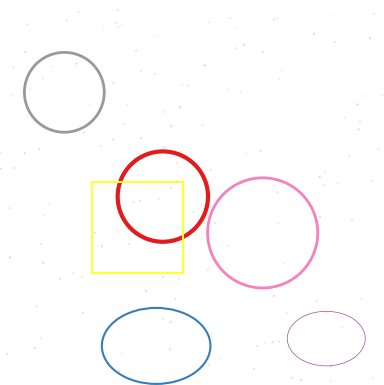[{"shape": "circle", "thickness": 3, "radius": 0.59, "center": [0.423, 0.489]}, {"shape": "oval", "thickness": 1.5, "radius": 0.71, "center": [0.406, 0.102]}, {"shape": "oval", "thickness": 0.5, "radius": 0.51, "center": [0.847, 0.121]}, {"shape": "square", "thickness": 1.5, "radius": 0.59, "center": [0.357, 0.409]}, {"shape": "circle", "thickness": 2, "radius": 0.72, "center": [0.682, 0.395]}, {"shape": "circle", "thickness": 2, "radius": 0.52, "center": [0.167, 0.76]}]